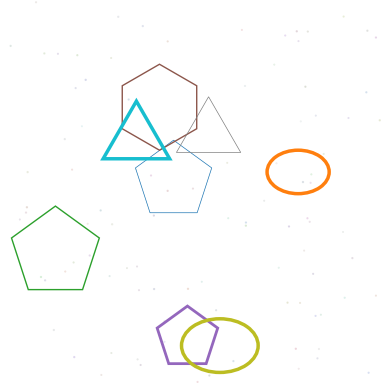[{"shape": "pentagon", "thickness": 0.5, "radius": 0.52, "center": [0.451, 0.532]}, {"shape": "oval", "thickness": 2.5, "radius": 0.4, "center": [0.774, 0.553]}, {"shape": "pentagon", "thickness": 1, "radius": 0.6, "center": [0.144, 0.345]}, {"shape": "pentagon", "thickness": 2, "radius": 0.41, "center": [0.487, 0.122]}, {"shape": "hexagon", "thickness": 1, "radius": 0.56, "center": [0.414, 0.721]}, {"shape": "triangle", "thickness": 0.5, "radius": 0.48, "center": [0.542, 0.652]}, {"shape": "oval", "thickness": 2.5, "radius": 0.5, "center": [0.571, 0.102]}, {"shape": "triangle", "thickness": 2.5, "radius": 0.5, "center": [0.354, 0.637]}]